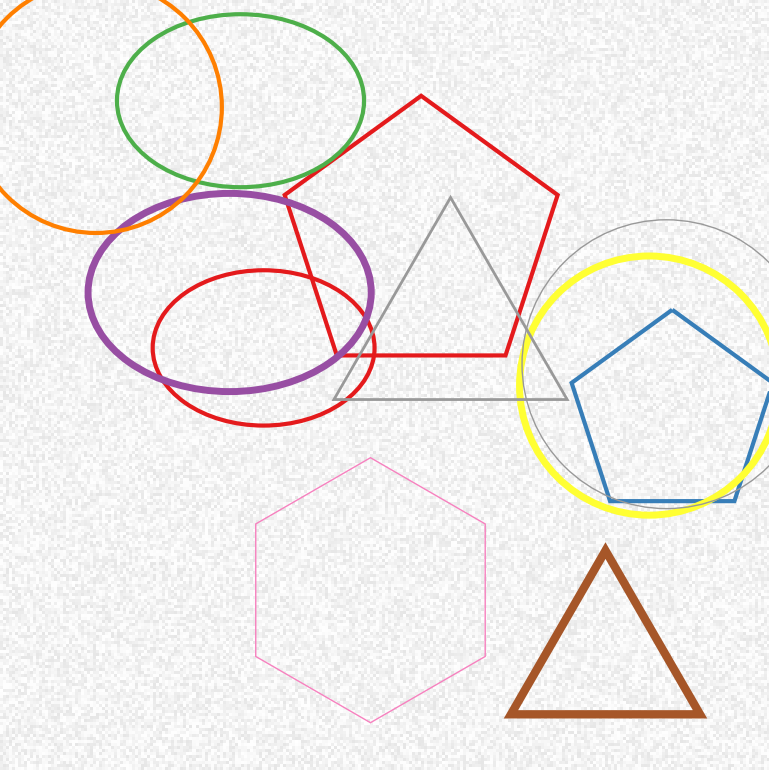[{"shape": "pentagon", "thickness": 1.5, "radius": 0.93, "center": [0.547, 0.689]}, {"shape": "oval", "thickness": 1.5, "radius": 0.72, "center": [0.342, 0.548]}, {"shape": "pentagon", "thickness": 1.5, "radius": 0.69, "center": [0.873, 0.46]}, {"shape": "oval", "thickness": 1.5, "radius": 0.8, "center": [0.312, 0.869]}, {"shape": "oval", "thickness": 2.5, "radius": 0.92, "center": [0.298, 0.62]}, {"shape": "circle", "thickness": 1.5, "radius": 0.82, "center": [0.125, 0.861]}, {"shape": "circle", "thickness": 2.5, "radius": 0.84, "center": [0.843, 0.499]}, {"shape": "triangle", "thickness": 3, "radius": 0.71, "center": [0.786, 0.143]}, {"shape": "hexagon", "thickness": 0.5, "radius": 0.86, "center": [0.481, 0.234]}, {"shape": "circle", "thickness": 0.5, "radius": 0.94, "center": [0.866, 0.527]}, {"shape": "triangle", "thickness": 1, "radius": 0.87, "center": [0.585, 0.569]}]